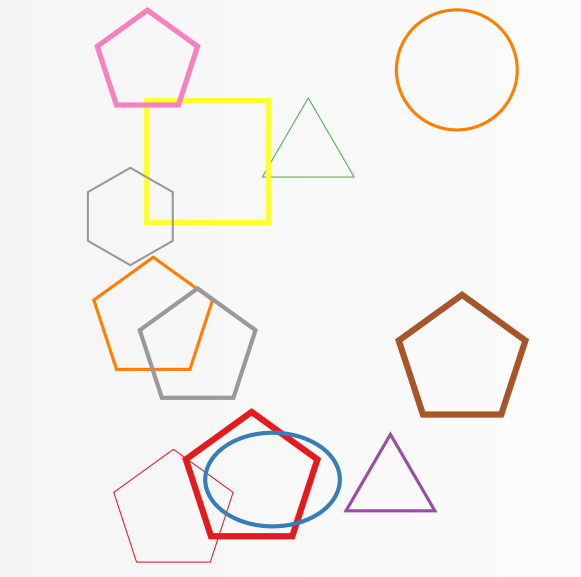[{"shape": "pentagon", "thickness": 3, "radius": 0.59, "center": [0.433, 0.167]}, {"shape": "pentagon", "thickness": 0.5, "radius": 0.54, "center": [0.298, 0.113]}, {"shape": "oval", "thickness": 2, "radius": 0.58, "center": [0.469, 0.169]}, {"shape": "triangle", "thickness": 0.5, "radius": 0.46, "center": [0.53, 0.738]}, {"shape": "triangle", "thickness": 1.5, "radius": 0.44, "center": [0.672, 0.159]}, {"shape": "circle", "thickness": 1.5, "radius": 0.52, "center": [0.786, 0.878]}, {"shape": "pentagon", "thickness": 1.5, "radius": 0.54, "center": [0.264, 0.446]}, {"shape": "square", "thickness": 2.5, "radius": 0.53, "center": [0.357, 0.721]}, {"shape": "pentagon", "thickness": 3, "radius": 0.57, "center": [0.795, 0.374]}, {"shape": "pentagon", "thickness": 2.5, "radius": 0.45, "center": [0.254, 0.891]}, {"shape": "pentagon", "thickness": 2, "radius": 0.52, "center": [0.34, 0.395]}, {"shape": "hexagon", "thickness": 1, "radius": 0.42, "center": [0.224, 0.624]}]